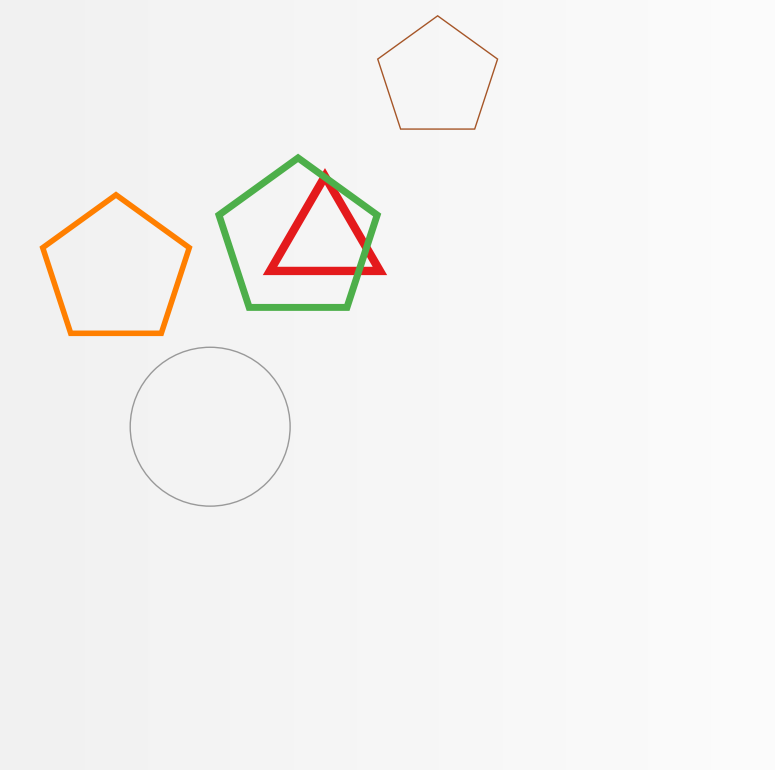[{"shape": "triangle", "thickness": 3, "radius": 0.41, "center": [0.419, 0.689]}, {"shape": "pentagon", "thickness": 2.5, "radius": 0.54, "center": [0.385, 0.688]}, {"shape": "pentagon", "thickness": 2, "radius": 0.5, "center": [0.15, 0.648]}, {"shape": "pentagon", "thickness": 0.5, "radius": 0.41, "center": [0.565, 0.898]}, {"shape": "circle", "thickness": 0.5, "radius": 0.52, "center": [0.271, 0.446]}]